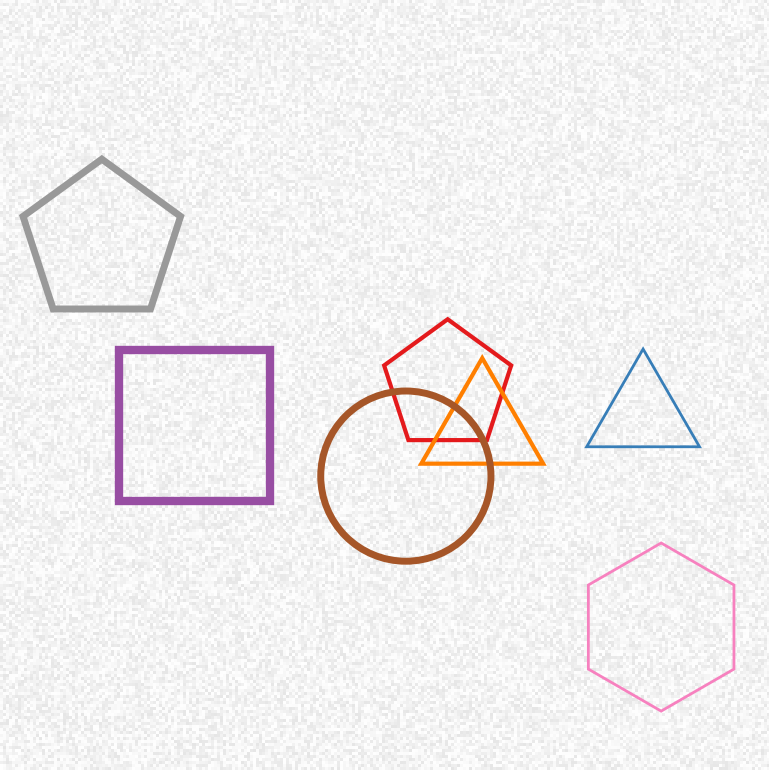[{"shape": "pentagon", "thickness": 1.5, "radius": 0.43, "center": [0.581, 0.499]}, {"shape": "triangle", "thickness": 1, "radius": 0.42, "center": [0.835, 0.462]}, {"shape": "square", "thickness": 3, "radius": 0.49, "center": [0.252, 0.447]}, {"shape": "triangle", "thickness": 1.5, "radius": 0.46, "center": [0.626, 0.444]}, {"shape": "circle", "thickness": 2.5, "radius": 0.55, "center": [0.527, 0.382]}, {"shape": "hexagon", "thickness": 1, "radius": 0.55, "center": [0.859, 0.186]}, {"shape": "pentagon", "thickness": 2.5, "radius": 0.54, "center": [0.132, 0.686]}]